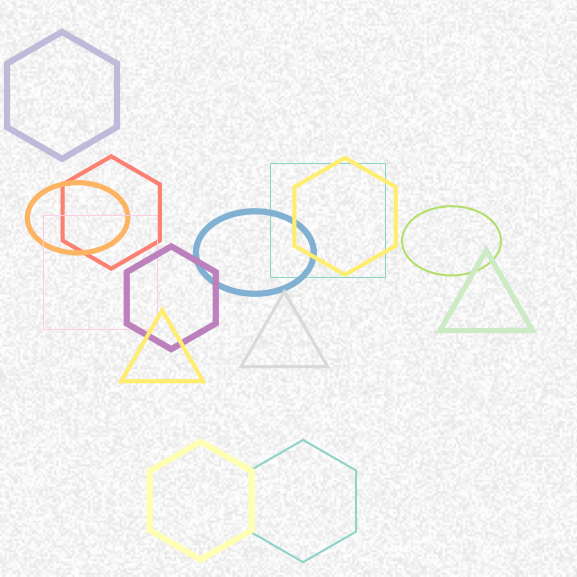[{"shape": "square", "thickness": 0.5, "radius": 0.5, "center": [0.567, 0.618]}, {"shape": "hexagon", "thickness": 1, "radius": 0.53, "center": [0.525, 0.132]}, {"shape": "hexagon", "thickness": 3, "radius": 0.51, "center": [0.347, 0.132]}, {"shape": "hexagon", "thickness": 3, "radius": 0.55, "center": [0.107, 0.834]}, {"shape": "hexagon", "thickness": 2, "radius": 0.49, "center": [0.193, 0.631]}, {"shape": "oval", "thickness": 3, "radius": 0.51, "center": [0.441, 0.562]}, {"shape": "oval", "thickness": 2.5, "radius": 0.43, "center": [0.134, 0.622]}, {"shape": "oval", "thickness": 1, "radius": 0.43, "center": [0.782, 0.582]}, {"shape": "square", "thickness": 0.5, "radius": 0.5, "center": [0.173, 0.529]}, {"shape": "triangle", "thickness": 1.5, "radius": 0.43, "center": [0.492, 0.408]}, {"shape": "hexagon", "thickness": 3, "radius": 0.45, "center": [0.297, 0.483]}, {"shape": "triangle", "thickness": 2.5, "radius": 0.46, "center": [0.842, 0.473]}, {"shape": "hexagon", "thickness": 2, "radius": 0.51, "center": [0.597, 0.624]}, {"shape": "triangle", "thickness": 2, "radius": 0.41, "center": [0.281, 0.38]}]